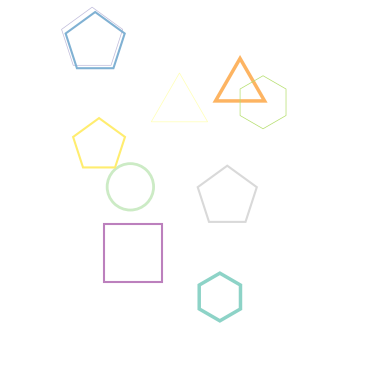[{"shape": "hexagon", "thickness": 2.5, "radius": 0.31, "center": [0.571, 0.229]}, {"shape": "triangle", "thickness": 0.5, "radius": 0.42, "center": [0.466, 0.726]}, {"shape": "pentagon", "thickness": 0.5, "radius": 0.42, "center": [0.239, 0.898]}, {"shape": "pentagon", "thickness": 1.5, "radius": 0.4, "center": [0.247, 0.888]}, {"shape": "triangle", "thickness": 2.5, "radius": 0.37, "center": [0.624, 0.775]}, {"shape": "hexagon", "thickness": 0.5, "radius": 0.34, "center": [0.683, 0.734]}, {"shape": "pentagon", "thickness": 1.5, "radius": 0.4, "center": [0.59, 0.489]}, {"shape": "square", "thickness": 1.5, "radius": 0.38, "center": [0.346, 0.343]}, {"shape": "circle", "thickness": 2, "radius": 0.3, "center": [0.339, 0.515]}, {"shape": "pentagon", "thickness": 1.5, "radius": 0.35, "center": [0.257, 0.622]}]